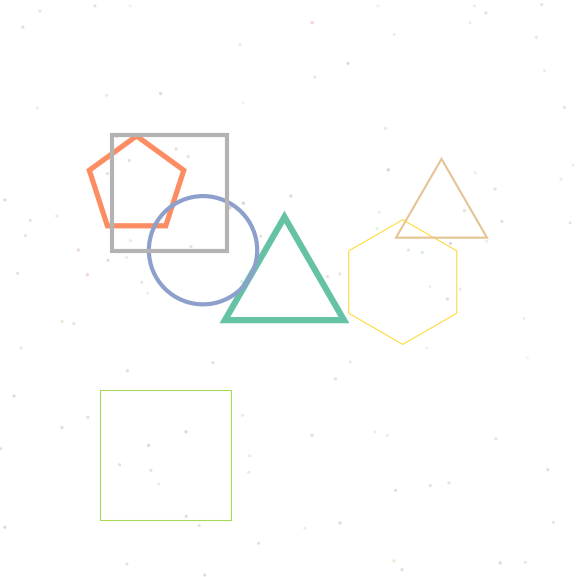[{"shape": "triangle", "thickness": 3, "radius": 0.6, "center": [0.493, 0.504]}, {"shape": "pentagon", "thickness": 2.5, "radius": 0.43, "center": [0.236, 0.678]}, {"shape": "circle", "thickness": 2, "radius": 0.47, "center": [0.352, 0.566]}, {"shape": "square", "thickness": 0.5, "radius": 0.57, "center": [0.287, 0.211]}, {"shape": "hexagon", "thickness": 0.5, "radius": 0.54, "center": [0.697, 0.511]}, {"shape": "triangle", "thickness": 1, "radius": 0.45, "center": [0.765, 0.633]}, {"shape": "square", "thickness": 2, "radius": 0.5, "center": [0.294, 0.665]}]